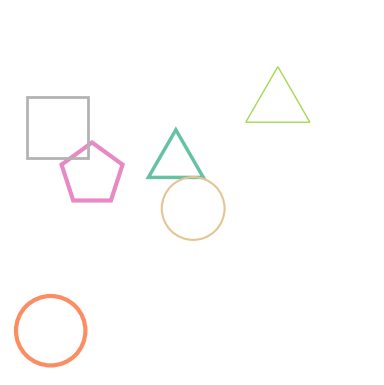[{"shape": "triangle", "thickness": 2.5, "radius": 0.41, "center": [0.457, 0.58]}, {"shape": "circle", "thickness": 3, "radius": 0.45, "center": [0.132, 0.141]}, {"shape": "pentagon", "thickness": 3, "radius": 0.42, "center": [0.239, 0.547]}, {"shape": "triangle", "thickness": 1, "radius": 0.48, "center": [0.722, 0.731]}, {"shape": "circle", "thickness": 1.5, "radius": 0.41, "center": [0.502, 0.458]}, {"shape": "square", "thickness": 2, "radius": 0.4, "center": [0.149, 0.668]}]